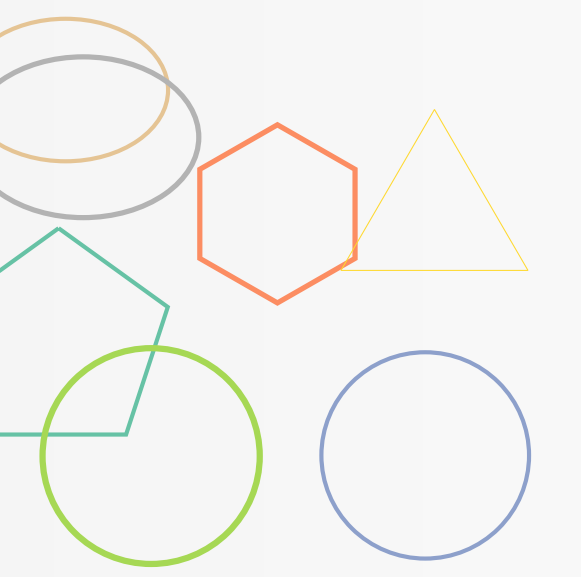[{"shape": "pentagon", "thickness": 2, "radius": 0.99, "center": [0.101, 0.406]}, {"shape": "hexagon", "thickness": 2.5, "radius": 0.77, "center": [0.477, 0.629]}, {"shape": "circle", "thickness": 2, "radius": 0.89, "center": [0.732, 0.211]}, {"shape": "circle", "thickness": 3, "radius": 0.93, "center": [0.26, 0.209]}, {"shape": "triangle", "thickness": 0.5, "radius": 0.93, "center": [0.747, 0.624]}, {"shape": "oval", "thickness": 2, "radius": 0.88, "center": [0.113, 0.843]}, {"shape": "oval", "thickness": 2.5, "radius": 0.99, "center": [0.143, 0.761]}]